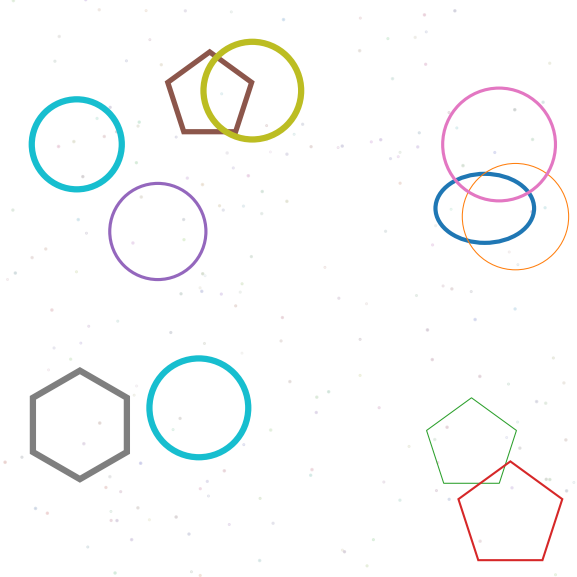[{"shape": "oval", "thickness": 2, "radius": 0.43, "center": [0.839, 0.638]}, {"shape": "circle", "thickness": 0.5, "radius": 0.46, "center": [0.893, 0.624]}, {"shape": "pentagon", "thickness": 0.5, "radius": 0.41, "center": [0.816, 0.228]}, {"shape": "pentagon", "thickness": 1, "radius": 0.47, "center": [0.884, 0.106]}, {"shape": "circle", "thickness": 1.5, "radius": 0.42, "center": [0.273, 0.598]}, {"shape": "pentagon", "thickness": 2.5, "radius": 0.38, "center": [0.363, 0.833]}, {"shape": "circle", "thickness": 1.5, "radius": 0.49, "center": [0.864, 0.749]}, {"shape": "hexagon", "thickness": 3, "radius": 0.47, "center": [0.138, 0.263]}, {"shape": "circle", "thickness": 3, "radius": 0.42, "center": [0.437, 0.842]}, {"shape": "circle", "thickness": 3, "radius": 0.43, "center": [0.344, 0.293]}, {"shape": "circle", "thickness": 3, "radius": 0.39, "center": [0.133, 0.749]}]